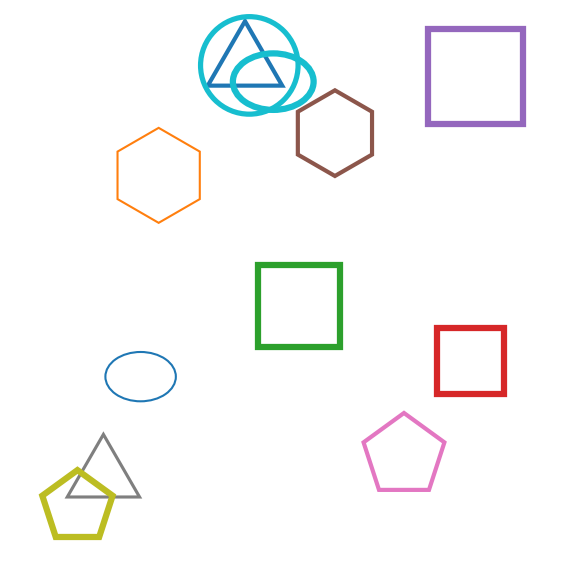[{"shape": "oval", "thickness": 1, "radius": 0.31, "center": [0.244, 0.347]}, {"shape": "triangle", "thickness": 2, "radius": 0.37, "center": [0.424, 0.888]}, {"shape": "hexagon", "thickness": 1, "radius": 0.41, "center": [0.275, 0.695]}, {"shape": "square", "thickness": 3, "radius": 0.36, "center": [0.518, 0.469]}, {"shape": "square", "thickness": 3, "radius": 0.29, "center": [0.814, 0.374]}, {"shape": "square", "thickness": 3, "radius": 0.41, "center": [0.824, 0.867]}, {"shape": "hexagon", "thickness": 2, "radius": 0.37, "center": [0.58, 0.769]}, {"shape": "pentagon", "thickness": 2, "radius": 0.37, "center": [0.7, 0.21]}, {"shape": "triangle", "thickness": 1.5, "radius": 0.36, "center": [0.179, 0.175]}, {"shape": "pentagon", "thickness": 3, "radius": 0.32, "center": [0.134, 0.121]}, {"shape": "circle", "thickness": 2.5, "radius": 0.42, "center": [0.432, 0.886]}, {"shape": "oval", "thickness": 3, "radius": 0.35, "center": [0.473, 0.858]}]